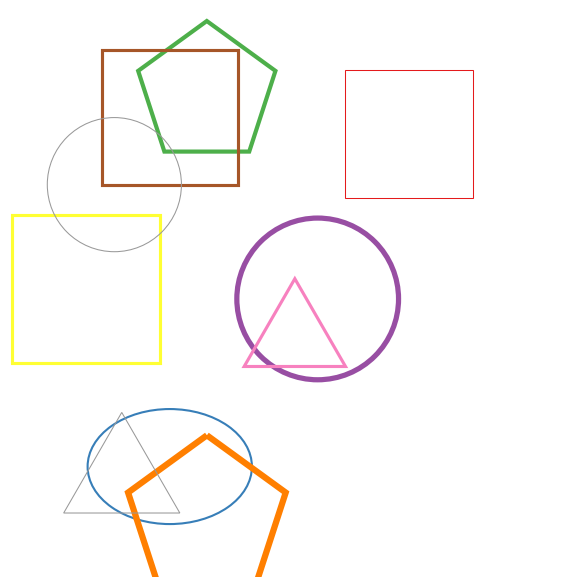[{"shape": "square", "thickness": 0.5, "radius": 0.55, "center": [0.709, 0.768]}, {"shape": "oval", "thickness": 1, "radius": 0.71, "center": [0.294, 0.191]}, {"shape": "pentagon", "thickness": 2, "radius": 0.62, "center": [0.358, 0.838]}, {"shape": "circle", "thickness": 2.5, "radius": 0.7, "center": [0.55, 0.482]}, {"shape": "pentagon", "thickness": 3, "radius": 0.72, "center": [0.358, 0.102]}, {"shape": "square", "thickness": 1.5, "radius": 0.64, "center": [0.149, 0.499]}, {"shape": "square", "thickness": 1.5, "radius": 0.59, "center": [0.295, 0.796]}, {"shape": "triangle", "thickness": 1.5, "radius": 0.51, "center": [0.511, 0.415]}, {"shape": "circle", "thickness": 0.5, "radius": 0.58, "center": [0.198, 0.679]}, {"shape": "triangle", "thickness": 0.5, "radius": 0.58, "center": [0.211, 0.169]}]